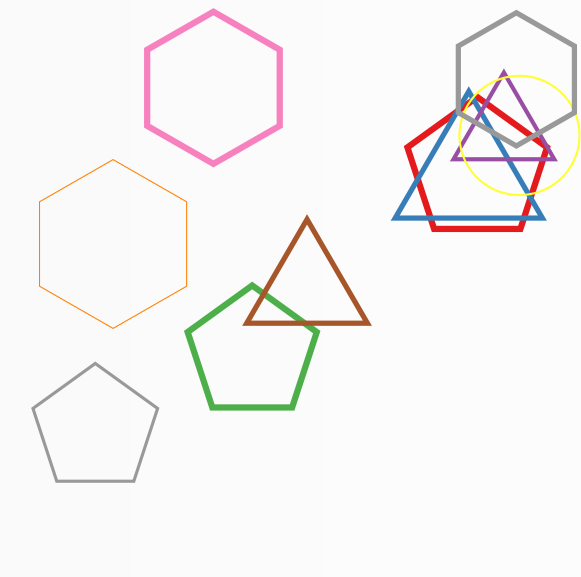[{"shape": "pentagon", "thickness": 3, "radius": 0.63, "center": [0.821, 0.705]}, {"shape": "triangle", "thickness": 2.5, "radius": 0.73, "center": [0.806, 0.695]}, {"shape": "pentagon", "thickness": 3, "radius": 0.58, "center": [0.434, 0.388]}, {"shape": "triangle", "thickness": 2, "radius": 0.5, "center": [0.867, 0.773]}, {"shape": "hexagon", "thickness": 0.5, "radius": 0.73, "center": [0.195, 0.577]}, {"shape": "circle", "thickness": 1, "radius": 0.52, "center": [0.894, 0.765]}, {"shape": "triangle", "thickness": 2.5, "radius": 0.6, "center": [0.528, 0.499]}, {"shape": "hexagon", "thickness": 3, "radius": 0.66, "center": [0.367, 0.847]}, {"shape": "pentagon", "thickness": 1.5, "radius": 0.56, "center": [0.164, 0.257]}, {"shape": "hexagon", "thickness": 2.5, "radius": 0.58, "center": [0.888, 0.862]}]